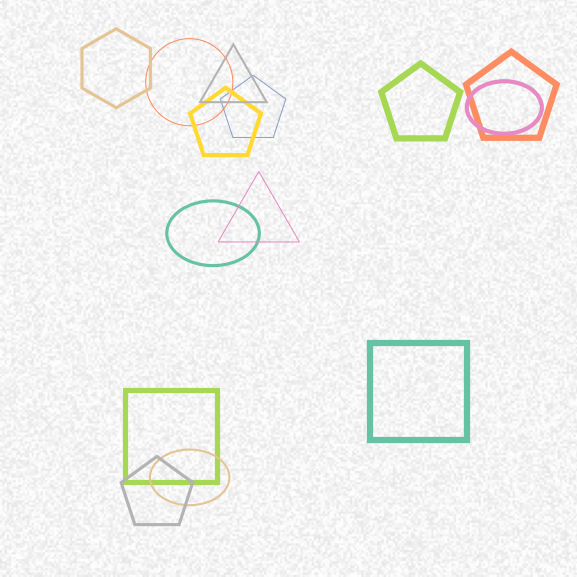[{"shape": "square", "thickness": 3, "radius": 0.42, "center": [0.725, 0.321]}, {"shape": "oval", "thickness": 1.5, "radius": 0.4, "center": [0.369, 0.595]}, {"shape": "circle", "thickness": 0.5, "radius": 0.38, "center": [0.328, 0.857]}, {"shape": "pentagon", "thickness": 3, "radius": 0.41, "center": [0.885, 0.827]}, {"shape": "pentagon", "thickness": 0.5, "radius": 0.3, "center": [0.438, 0.809]}, {"shape": "triangle", "thickness": 0.5, "radius": 0.41, "center": [0.448, 0.621]}, {"shape": "oval", "thickness": 2, "radius": 0.32, "center": [0.873, 0.813]}, {"shape": "square", "thickness": 2.5, "radius": 0.4, "center": [0.296, 0.244]}, {"shape": "pentagon", "thickness": 3, "radius": 0.36, "center": [0.729, 0.818]}, {"shape": "pentagon", "thickness": 2, "radius": 0.32, "center": [0.391, 0.783]}, {"shape": "oval", "thickness": 1, "radius": 0.34, "center": [0.328, 0.173]}, {"shape": "hexagon", "thickness": 1.5, "radius": 0.34, "center": [0.201, 0.881]}, {"shape": "pentagon", "thickness": 1.5, "radius": 0.33, "center": [0.272, 0.143]}, {"shape": "triangle", "thickness": 1, "radius": 0.33, "center": [0.404, 0.856]}]